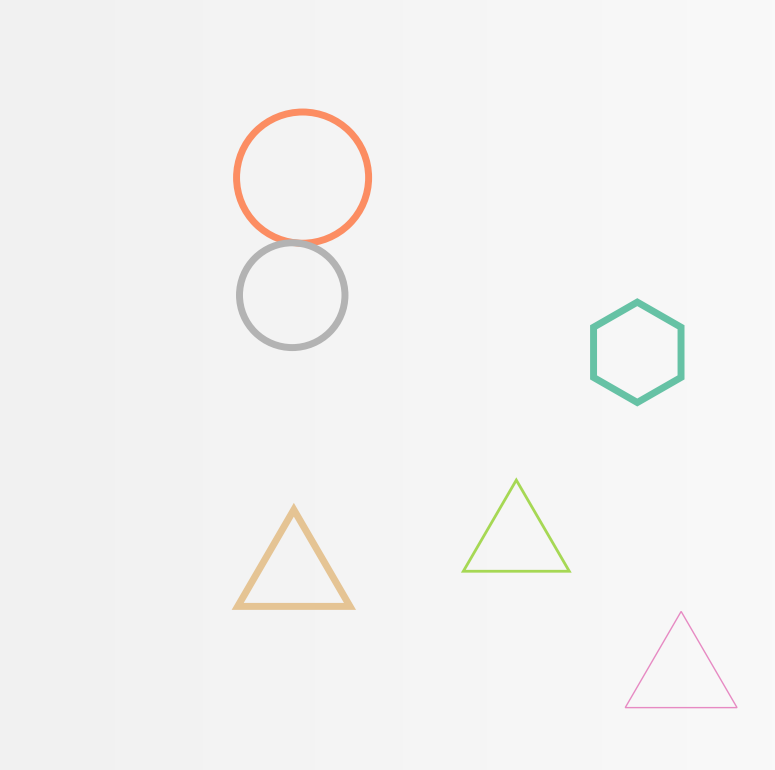[{"shape": "hexagon", "thickness": 2.5, "radius": 0.33, "center": [0.822, 0.542]}, {"shape": "circle", "thickness": 2.5, "radius": 0.43, "center": [0.39, 0.769]}, {"shape": "triangle", "thickness": 0.5, "radius": 0.42, "center": [0.879, 0.123]}, {"shape": "triangle", "thickness": 1, "radius": 0.39, "center": [0.666, 0.298]}, {"shape": "triangle", "thickness": 2.5, "radius": 0.42, "center": [0.379, 0.254]}, {"shape": "circle", "thickness": 2.5, "radius": 0.34, "center": [0.377, 0.617]}]